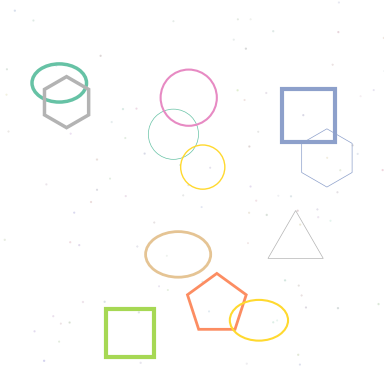[{"shape": "oval", "thickness": 2.5, "radius": 0.35, "center": [0.154, 0.784]}, {"shape": "circle", "thickness": 0.5, "radius": 0.33, "center": [0.45, 0.651]}, {"shape": "pentagon", "thickness": 2, "radius": 0.4, "center": [0.563, 0.21]}, {"shape": "square", "thickness": 3, "radius": 0.34, "center": [0.801, 0.7]}, {"shape": "hexagon", "thickness": 0.5, "radius": 0.38, "center": [0.849, 0.59]}, {"shape": "circle", "thickness": 1.5, "radius": 0.37, "center": [0.49, 0.746]}, {"shape": "square", "thickness": 3, "radius": 0.31, "center": [0.337, 0.135]}, {"shape": "circle", "thickness": 1, "radius": 0.29, "center": [0.527, 0.566]}, {"shape": "oval", "thickness": 1.5, "radius": 0.38, "center": [0.673, 0.168]}, {"shape": "oval", "thickness": 2, "radius": 0.42, "center": [0.463, 0.339]}, {"shape": "hexagon", "thickness": 2.5, "radius": 0.33, "center": [0.173, 0.735]}, {"shape": "triangle", "thickness": 0.5, "radius": 0.41, "center": [0.768, 0.37]}]